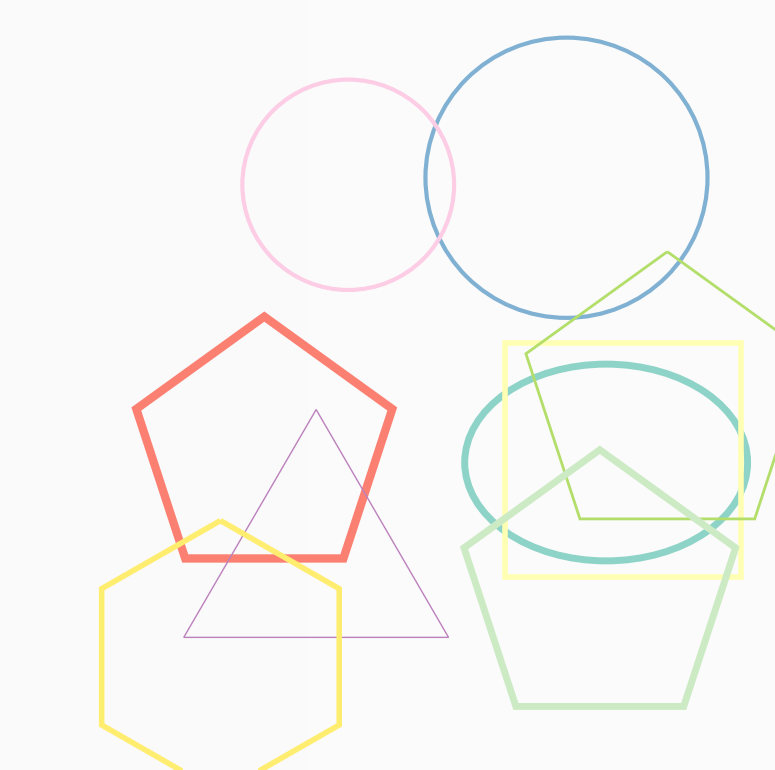[{"shape": "oval", "thickness": 2.5, "radius": 0.91, "center": [0.782, 0.399]}, {"shape": "square", "thickness": 2, "radius": 0.76, "center": [0.804, 0.402]}, {"shape": "pentagon", "thickness": 3, "radius": 0.87, "center": [0.341, 0.415]}, {"shape": "circle", "thickness": 1.5, "radius": 0.91, "center": [0.731, 0.769]}, {"shape": "pentagon", "thickness": 1, "radius": 0.96, "center": [0.861, 0.481]}, {"shape": "circle", "thickness": 1.5, "radius": 0.68, "center": [0.449, 0.76]}, {"shape": "triangle", "thickness": 0.5, "radius": 0.99, "center": [0.408, 0.271]}, {"shape": "pentagon", "thickness": 2.5, "radius": 0.92, "center": [0.774, 0.232]}, {"shape": "hexagon", "thickness": 2, "radius": 0.88, "center": [0.284, 0.147]}]